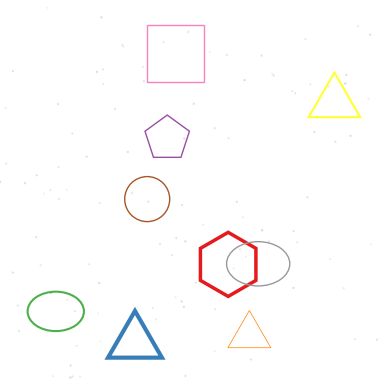[{"shape": "hexagon", "thickness": 2.5, "radius": 0.42, "center": [0.593, 0.313]}, {"shape": "triangle", "thickness": 3, "radius": 0.4, "center": [0.351, 0.111]}, {"shape": "oval", "thickness": 1.5, "radius": 0.37, "center": [0.145, 0.191]}, {"shape": "pentagon", "thickness": 1, "radius": 0.3, "center": [0.434, 0.64]}, {"shape": "triangle", "thickness": 0.5, "radius": 0.32, "center": [0.648, 0.129]}, {"shape": "triangle", "thickness": 1.5, "radius": 0.39, "center": [0.869, 0.734]}, {"shape": "circle", "thickness": 1, "radius": 0.29, "center": [0.382, 0.483]}, {"shape": "square", "thickness": 1, "radius": 0.37, "center": [0.456, 0.86]}, {"shape": "oval", "thickness": 1, "radius": 0.41, "center": [0.671, 0.315]}]